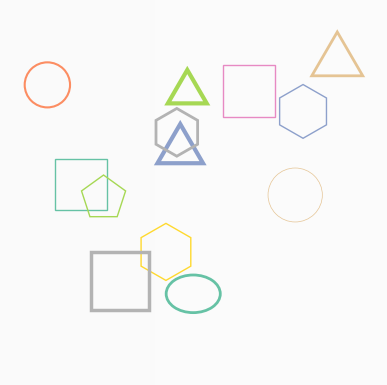[{"shape": "square", "thickness": 1, "radius": 0.33, "center": [0.209, 0.521]}, {"shape": "oval", "thickness": 2, "radius": 0.35, "center": [0.499, 0.237]}, {"shape": "circle", "thickness": 1.5, "radius": 0.29, "center": [0.122, 0.78]}, {"shape": "triangle", "thickness": 3, "radius": 0.34, "center": [0.465, 0.61]}, {"shape": "hexagon", "thickness": 1, "radius": 0.35, "center": [0.782, 0.711]}, {"shape": "square", "thickness": 1, "radius": 0.34, "center": [0.642, 0.763]}, {"shape": "pentagon", "thickness": 1, "radius": 0.3, "center": [0.267, 0.486]}, {"shape": "triangle", "thickness": 3, "radius": 0.29, "center": [0.483, 0.76]}, {"shape": "hexagon", "thickness": 1, "radius": 0.37, "center": [0.428, 0.346]}, {"shape": "triangle", "thickness": 2, "radius": 0.38, "center": [0.87, 0.841]}, {"shape": "circle", "thickness": 0.5, "radius": 0.35, "center": [0.762, 0.494]}, {"shape": "hexagon", "thickness": 2, "radius": 0.31, "center": [0.456, 0.656]}, {"shape": "square", "thickness": 2.5, "radius": 0.37, "center": [0.311, 0.27]}]